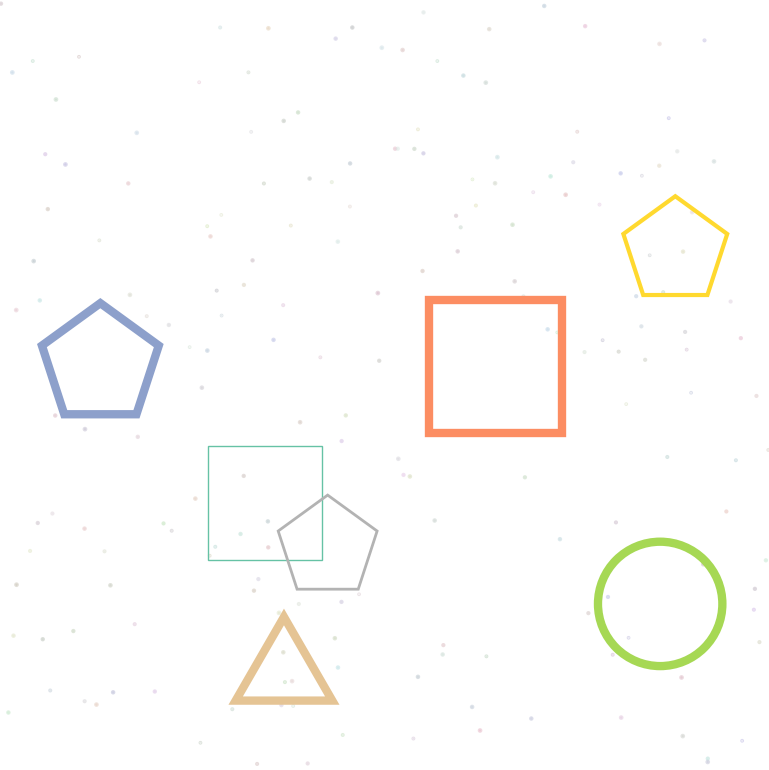[{"shape": "square", "thickness": 0.5, "radius": 0.37, "center": [0.344, 0.347]}, {"shape": "square", "thickness": 3, "radius": 0.43, "center": [0.644, 0.524]}, {"shape": "pentagon", "thickness": 3, "radius": 0.4, "center": [0.13, 0.527]}, {"shape": "circle", "thickness": 3, "radius": 0.4, "center": [0.857, 0.216]}, {"shape": "pentagon", "thickness": 1.5, "radius": 0.35, "center": [0.877, 0.674]}, {"shape": "triangle", "thickness": 3, "radius": 0.36, "center": [0.369, 0.126]}, {"shape": "pentagon", "thickness": 1, "radius": 0.34, "center": [0.426, 0.289]}]